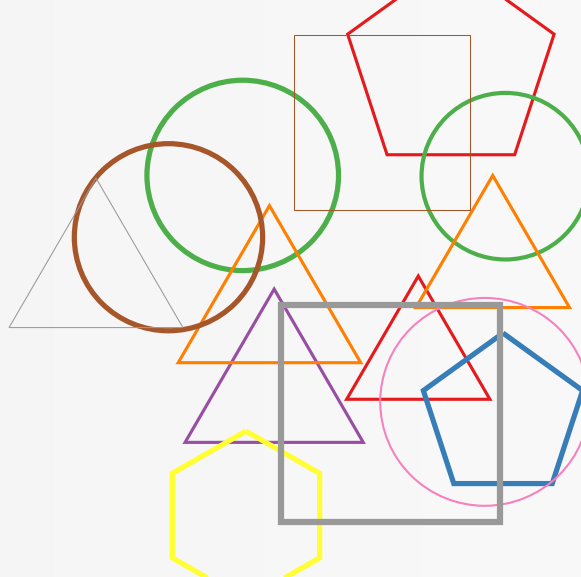[{"shape": "pentagon", "thickness": 1.5, "radius": 0.93, "center": [0.776, 0.882]}, {"shape": "triangle", "thickness": 1.5, "radius": 0.71, "center": [0.72, 0.379]}, {"shape": "pentagon", "thickness": 2.5, "radius": 0.72, "center": [0.865, 0.278]}, {"shape": "circle", "thickness": 2.5, "radius": 0.82, "center": [0.418, 0.695]}, {"shape": "circle", "thickness": 2, "radius": 0.72, "center": [0.869, 0.694]}, {"shape": "triangle", "thickness": 1.5, "radius": 0.88, "center": [0.472, 0.322]}, {"shape": "triangle", "thickness": 1.5, "radius": 0.91, "center": [0.464, 0.462]}, {"shape": "triangle", "thickness": 1.5, "radius": 0.76, "center": [0.848, 0.543]}, {"shape": "hexagon", "thickness": 2.5, "radius": 0.73, "center": [0.423, 0.106]}, {"shape": "square", "thickness": 0.5, "radius": 0.76, "center": [0.657, 0.786]}, {"shape": "circle", "thickness": 2.5, "radius": 0.81, "center": [0.29, 0.588]}, {"shape": "circle", "thickness": 1, "radius": 0.9, "center": [0.834, 0.303]}, {"shape": "square", "thickness": 3, "radius": 0.94, "center": [0.672, 0.283]}, {"shape": "triangle", "thickness": 0.5, "radius": 0.86, "center": [0.165, 0.518]}]